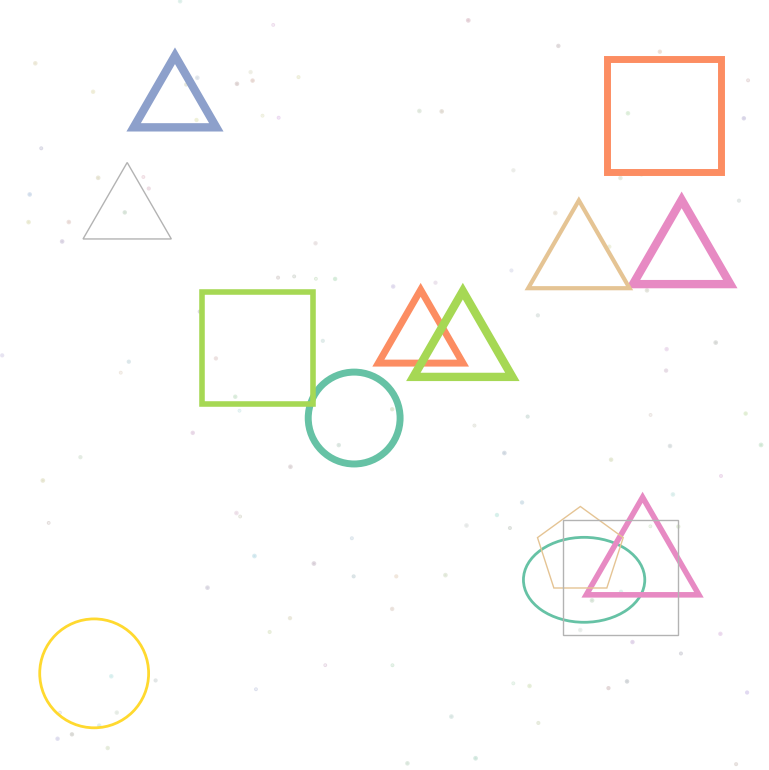[{"shape": "circle", "thickness": 2.5, "radius": 0.3, "center": [0.46, 0.457]}, {"shape": "oval", "thickness": 1, "radius": 0.39, "center": [0.759, 0.247]}, {"shape": "triangle", "thickness": 2.5, "radius": 0.32, "center": [0.546, 0.56]}, {"shape": "square", "thickness": 2.5, "radius": 0.37, "center": [0.863, 0.85]}, {"shape": "triangle", "thickness": 3, "radius": 0.31, "center": [0.227, 0.866]}, {"shape": "triangle", "thickness": 3, "radius": 0.36, "center": [0.885, 0.667]}, {"shape": "triangle", "thickness": 2, "radius": 0.42, "center": [0.835, 0.27]}, {"shape": "triangle", "thickness": 3, "radius": 0.37, "center": [0.601, 0.548]}, {"shape": "square", "thickness": 2, "radius": 0.36, "center": [0.334, 0.548]}, {"shape": "circle", "thickness": 1, "radius": 0.35, "center": [0.122, 0.126]}, {"shape": "pentagon", "thickness": 0.5, "radius": 0.29, "center": [0.754, 0.284]}, {"shape": "triangle", "thickness": 1.5, "radius": 0.38, "center": [0.752, 0.664]}, {"shape": "square", "thickness": 0.5, "radius": 0.37, "center": [0.806, 0.25]}, {"shape": "triangle", "thickness": 0.5, "radius": 0.33, "center": [0.165, 0.723]}]